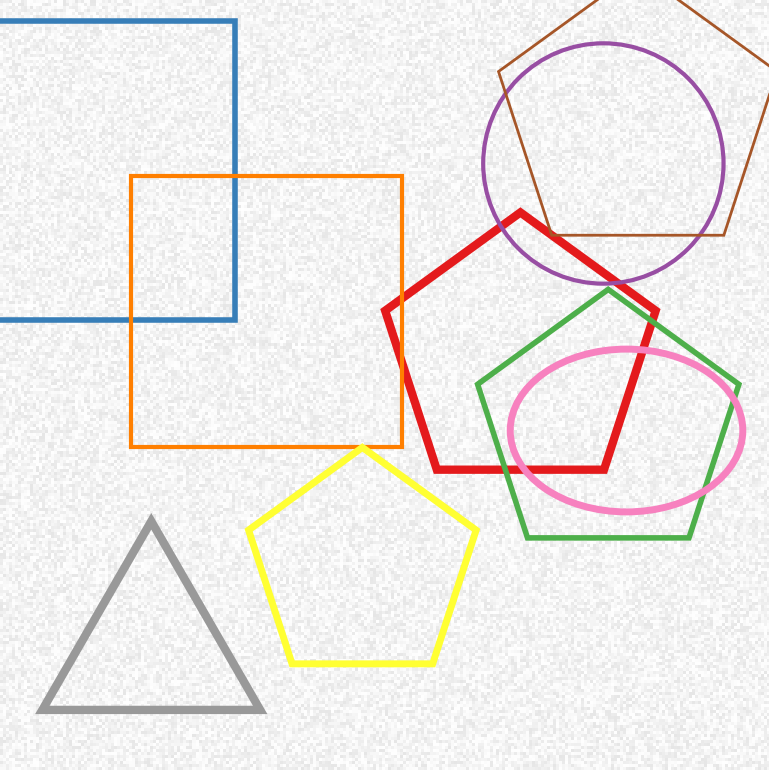[{"shape": "pentagon", "thickness": 3, "radius": 0.92, "center": [0.676, 0.539]}, {"shape": "square", "thickness": 2, "radius": 0.97, "center": [0.112, 0.778]}, {"shape": "pentagon", "thickness": 2, "radius": 0.89, "center": [0.79, 0.446]}, {"shape": "circle", "thickness": 1.5, "radius": 0.78, "center": [0.784, 0.788]}, {"shape": "square", "thickness": 1.5, "radius": 0.88, "center": [0.346, 0.596]}, {"shape": "pentagon", "thickness": 2.5, "radius": 0.78, "center": [0.471, 0.264]}, {"shape": "pentagon", "thickness": 1, "radius": 0.95, "center": [0.828, 0.848]}, {"shape": "oval", "thickness": 2.5, "radius": 0.76, "center": [0.814, 0.441]}, {"shape": "triangle", "thickness": 3, "radius": 0.82, "center": [0.196, 0.16]}]